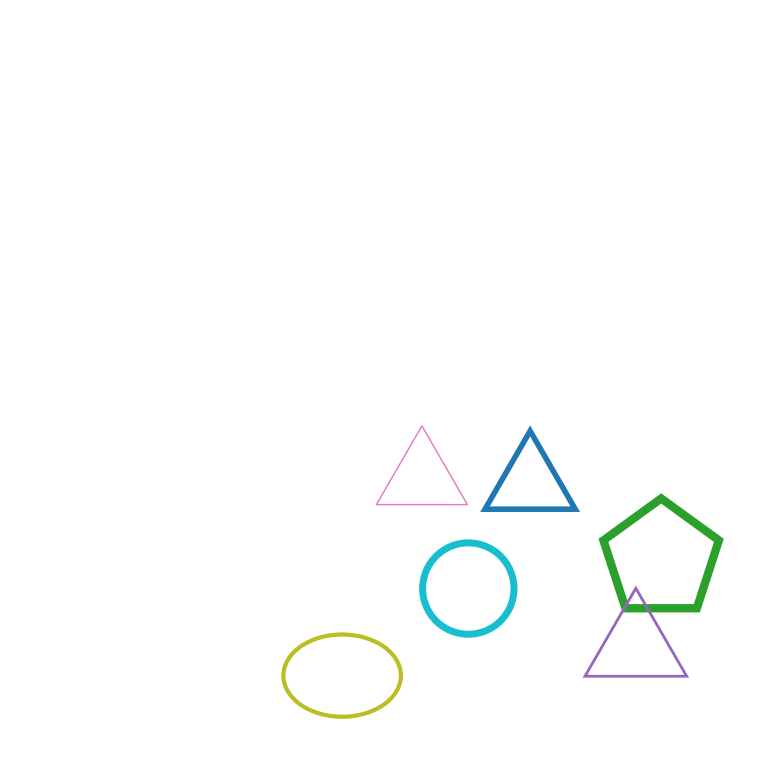[{"shape": "triangle", "thickness": 2, "radius": 0.34, "center": [0.688, 0.373]}, {"shape": "pentagon", "thickness": 3, "radius": 0.39, "center": [0.859, 0.274]}, {"shape": "triangle", "thickness": 1, "radius": 0.38, "center": [0.826, 0.16]}, {"shape": "triangle", "thickness": 0.5, "radius": 0.34, "center": [0.548, 0.379]}, {"shape": "oval", "thickness": 1.5, "radius": 0.38, "center": [0.444, 0.123]}, {"shape": "circle", "thickness": 2.5, "radius": 0.3, "center": [0.608, 0.236]}]